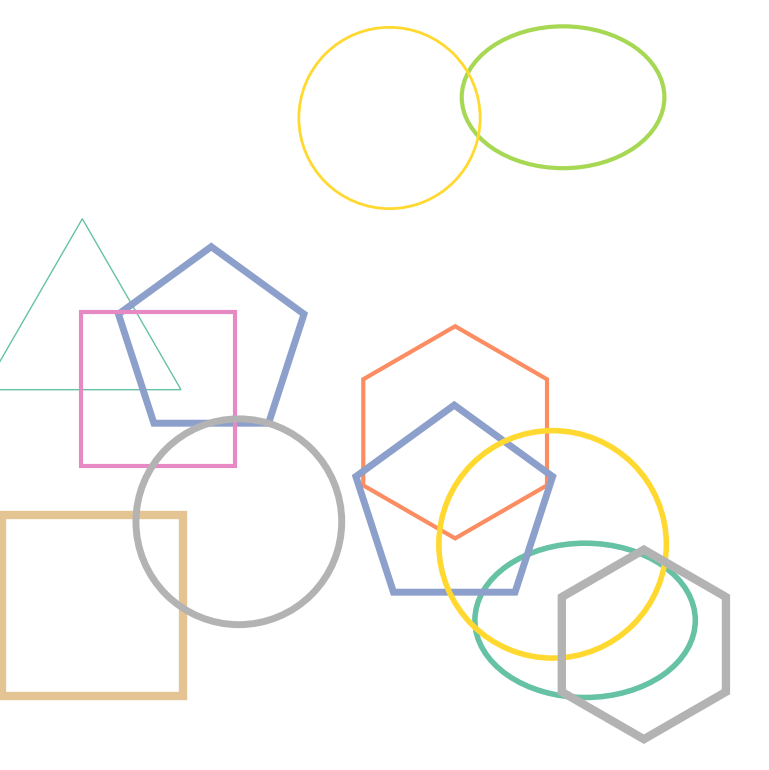[{"shape": "oval", "thickness": 2, "radius": 0.72, "center": [0.76, 0.194]}, {"shape": "triangle", "thickness": 0.5, "radius": 0.74, "center": [0.107, 0.568]}, {"shape": "hexagon", "thickness": 1.5, "radius": 0.69, "center": [0.591, 0.439]}, {"shape": "pentagon", "thickness": 2.5, "radius": 0.63, "center": [0.274, 0.553]}, {"shape": "pentagon", "thickness": 2.5, "radius": 0.67, "center": [0.59, 0.34]}, {"shape": "square", "thickness": 1.5, "radius": 0.5, "center": [0.205, 0.495]}, {"shape": "oval", "thickness": 1.5, "radius": 0.66, "center": [0.731, 0.874]}, {"shape": "circle", "thickness": 2, "radius": 0.74, "center": [0.718, 0.293]}, {"shape": "circle", "thickness": 1, "radius": 0.59, "center": [0.506, 0.847]}, {"shape": "square", "thickness": 3, "radius": 0.59, "center": [0.121, 0.214]}, {"shape": "circle", "thickness": 2.5, "radius": 0.67, "center": [0.31, 0.322]}, {"shape": "hexagon", "thickness": 3, "radius": 0.62, "center": [0.836, 0.163]}]